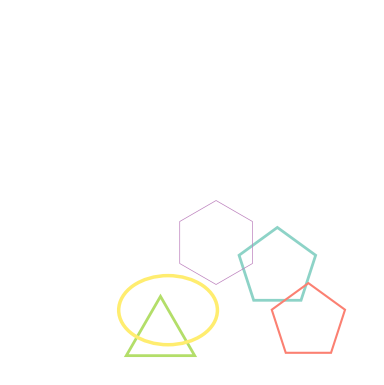[{"shape": "pentagon", "thickness": 2, "radius": 0.52, "center": [0.72, 0.305]}, {"shape": "pentagon", "thickness": 1.5, "radius": 0.5, "center": [0.801, 0.165]}, {"shape": "triangle", "thickness": 2, "radius": 0.51, "center": [0.417, 0.128]}, {"shape": "hexagon", "thickness": 0.5, "radius": 0.55, "center": [0.561, 0.37]}, {"shape": "oval", "thickness": 2.5, "radius": 0.64, "center": [0.437, 0.194]}]